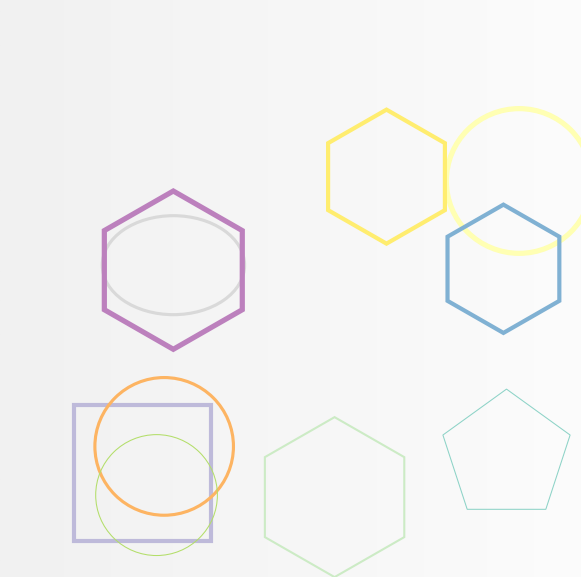[{"shape": "pentagon", "thickness": 0.5, "radius": 0.58, "center": [0.871, 0.21]}, {"shape": "circle", "thickness": 2.5, "radius": 0.63, "center": [0.893, 0.686]}, {"shape": "square", "thickness": 2, "radius": 0.59, "center": [0.244, 0.18]}, {"shape": "hexagon", "thickness": 2, "radius": 0.56, "center": [0.866, 0.534]}, {"shape": "circle", "thickness": 1.5, "radius": 0.6, "center": [0.282, 0.226]}, {"shape": "circle", "thickness": 0.5, "radius": 0.52, "center": [0.269, 0.142]}, {"shape": "oval", "thickness": 1.5, "radius": 0.61, "center": [0.298, 0.54]}, {"shape": "hexagon", "thickness": 2.5, "radius": 0.69, "center": [0.298, 0.531]}, {"shape": "hexagon", "thickness": 1, "radius": 0.69, "center": [0.576, 0.138]}, {"shape": "hexagon", "thickness": 2, "radius": 0.58, "center": [0.665, 0.693]}]